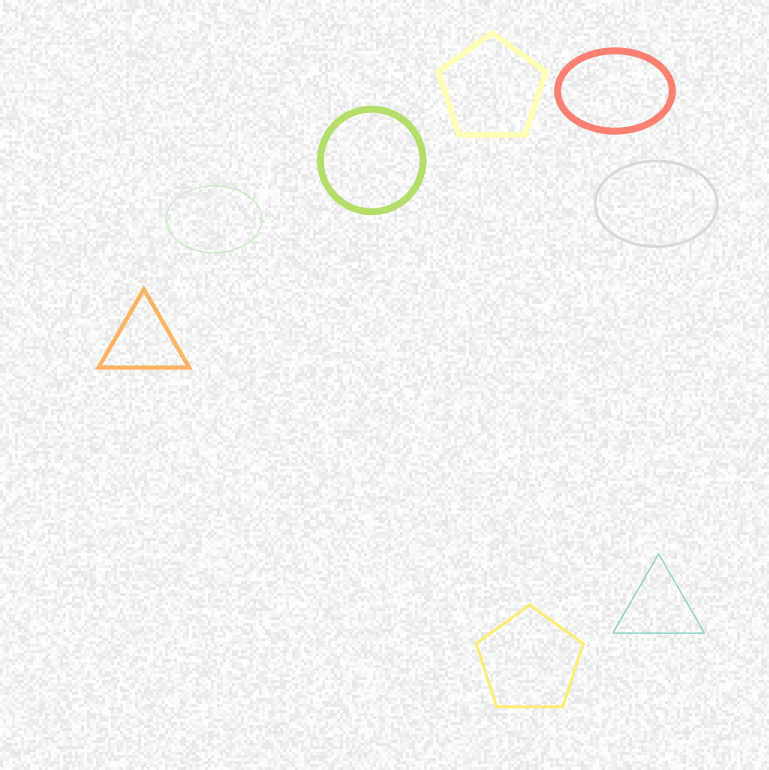[{"shape": "triangle", "thickness": 0.5, "radius": 0.34, "center": [0.855, 0.212]}, {"shape": "pentagon", "thickness": 2, "radius": 0.37, "center": [0.639, 0.884]}, {"shape": "oval", "thickness": 2.5, "radius": 0.37, "center": [0.799, 0.882]}, {"shape": "triangle", "thickness": 1.5, "radius": 0.34, "center": [0.187, 0.557]}, {"shape": "circle", "thickness": 2.5, "radius": 0.33, "center": [0.483, 0.792]}, {"shape": "oval", "thickness": 1, "radius": 0.4, "center": [0.852, 0.735]}, {"shape": "oval", "thickness": 0.5, "radius": 0.31, "center": [0.278, 0.715]}, {"shape": "pentagon", "thickness": 1, "radius": 0.37, "center": [0.688, 0.141]}]